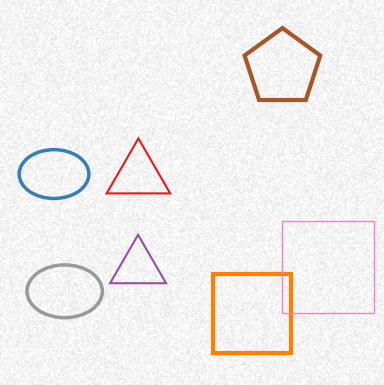[{"shape": "triangle", "thickness": 1.5, "radius": 0.48, "center": [0.36, 0.545]}, {"shape": "oval", "thickness": 2.5, "radius": 0.45, "center": [0.14, 0.548]}, {"shape": "triangle", "thickness": 1.5, "radius": 0.42, "center": [0.359, 0.306]}, {"shape": "square", "thickness": 3, "radius": 0.51, "center": [0.654, 0.186]}, {"shape": "pentagon", "thickness": 3, "radius": 0.52, "center": [0.734, 0.824]}, {"shape": "square", "thickness": 1, "radius": 0.6, "center": [0.851, 0.308]}, {"shape": "oval", "thickness": 2.5, "radius": 0.49, "center": [0.168, 0.243]}]